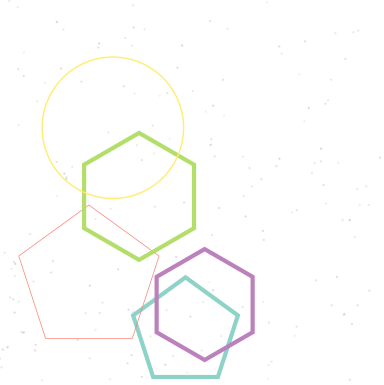[{"shape": "pentagon", "thickness": 3, "radius": 0.72, "center": [0.482, 0.137]}, {"shape": "pentagon", "thickness": 0.5, "radius": 0.96, "center": [0.231, 0.276]}, {"shape": "hexagon", "thickness": 3, "radius": 0.82, "center": [0.361, 0.49]}, {"shape": "hexagon", "thickness": 3, "radius": 0.72, "center": [0.532, 0.209]}, {"shape": "circle", "thickness": 1, "radius": 0.92, "center": [0.293, 0.668]}]